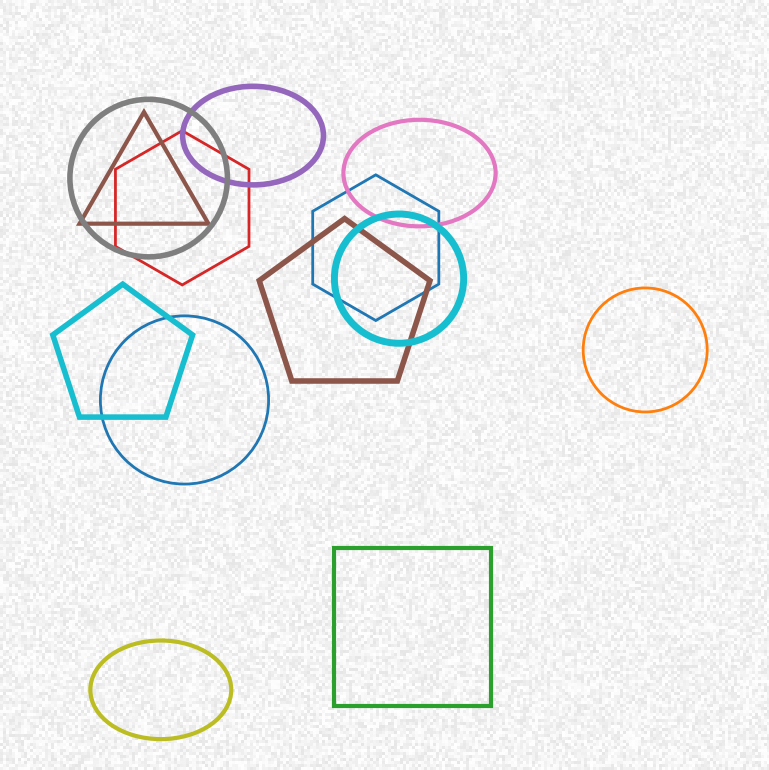[{"shape": "hexagon", "thickness": 1, "radius": 0.47, "center": [0.488, 0.678]}, {"shape": "circle", "thickness": 1, "radius": 0.55, "center": [0.24, 0.481]}, {"shape": "circle", "thickness": 1, "radius": 0.4, "center": [0.838, 0.546]}, {"shape": "square", "thickness": 1.5, "radius": 0.51, "center": [0.536, 0.186]}, {"shape": "hexagon", "thickness": 1, "radius": 0.5, "center": [0.237, 0.73]}, {"shape": "oval", "thickness": 2, "radius": 0.46, "center": [0.329, 0.824]}, {"shape": "pentagon", "thickness": 2, "radius": 0.58, "center": [0.448, 0.6]}, {"shape": "triangle", "thickness": 1.5, "radius": 0.48, "center": [0.187, 0.758]}, {"shape": "oval", "thickness": 1.5, "radius": 0.49, "center": [0.545, 0.775]}, {"shape": "circle", "thickness": 2, "radius": 0.51, "center": [0.193, 0.769]}, {"shape": "oval", "thickness": 1.5, "radius": 0.46, "center": [0.209, 0.104]}, {"shape": "circle", "thickness": 2.5, "radius": 0.42, "center": [0.518, 0.638]}, {"shape": "pentagon", "thickness": 2, "radius": 0.48, "center": [0.159, 0.536]}]